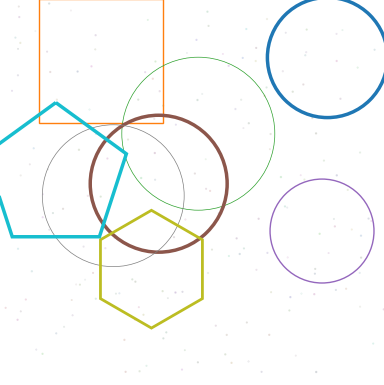[{"shape": "circle", "thickness": 2.5, "radius": 0.78, "center": [0.851, 0.851]}, {"shape": "square", "thickness": 1, "radius": 0.8, "center": [0.262, 0.841]}, {"shape": "circle", "thickness": 0.5, "radius": 0.99, "center": [0.515, 0.653]}, {"shape": "circle", "thickness": 1, "radius": 0.67, "center": [0.836, 0.4]}, {"shape": "circle", "thickness": 2.5, "radius": 0.89, "center": [0.412, 0.523]}, {"shape": "circle", "thickness": 0.5, "radius": 0.92, "center": [0.294, 0.492]}, {"shape": "hexagon", "thickness": 2, "radius": 0.76, "center": [0.393, 0.301]}, {"shape": "pentagon", "thickness": 2.5, "radius": 0.96, "center": [0.145, 0.541]}]